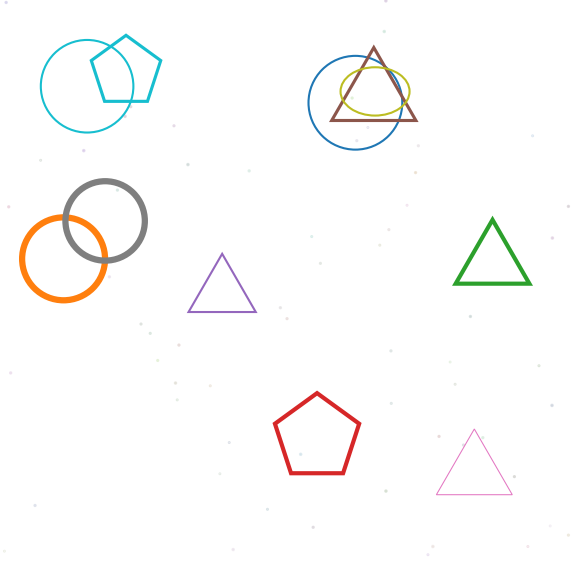[{"shape": "circle", "thickness": 1, "radius": 0.41, "center": [0.615, 0.821]}, {"shape": "circle", "thickness": 3, "radius": 0.36, "center": [0.11, 0.551]}, {"shape": "triangle", "thickness": 2, "radius": 0.37, "center": [0.853, 0.545]}, {"shape": "pentagon", "thickness": 2, "radius": 0.38, "center": [0.549, 0.242]}, {"shape": "triangle", "thickness": 1, "radius": 0.34, "center": [0.385, 0.492]}, {"shape": "triangle", "thickness": 1.5, "radius": 0.42, "center": [0.647, 0.833]}, {"shape": "triangle", "thickness": 0.5, "radius": 0.38, "center": [0.821, 0.18]}, {"shape": "circle", "thickness": 3, "radius": 0.34, "center": [0.182, 0.617]}, {"shape": "oval", "thickness": 1, "radius": 0.3, "center": [0.649, 0.841]}, {"shape": "circle", "thickness": 1, "radius": 0.4, "center": [0.151, 0.85]}, {"shape": "pentagon", "thickness": 1.5, "radius": 0.32, "center": [0.218, 0.875]}]